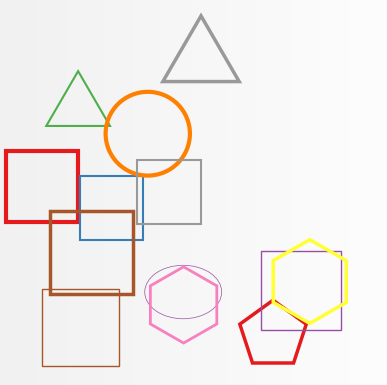[{"shape": "pentagon", "thickness": 2.5, "radius": 0.45, "center": [0.705, 0.13]}, {"shape": "square", "thickness": 3, "radius": 0.46, "center": [0.108, 0.515]}, {"shape": "square", "thickness": 1.5, "radius": 0.41, "center": [0.288, 0.46]}, {"shape": "triangle", "thickness": 1.5, "radius": 0.47, "center": [0.202, 0.72]}, {"shape": "square", "thickness": 1, "radius": 0.51, "center": [0.777, 0.245]}, {"shape": "oval", "thickness": 0.5, "radius": 0.5, "center": [0.473, 0.241]}, {"shape": "circle", "thickness": 3, "radius": 0.54, "center": [0.381, 0.653]}, {"shape": "hexagon", "thickness": 2.5, "radius": 0.54, "center": [0.799, 0.269]}, {"shape": "square", "thickness": 2.5, "radius": 0.54, "center": [0.236, 0.344]}, {"shape": "square", "thickness": 1, "radius": 0.5, "center": [0.208, 0.149]}, {"shape": "hexagon", "thickness": 2, "radius": 0.5, "center": [0.474, 0.208]}, {"shape": "triangle", "thickness": 2.5, "radius": 0.57, "center": [0.519, 0.845]}, {"shape": "square", "thickness": 1.5, "radius": 0.42, "center": [0.436, 0.502]}]